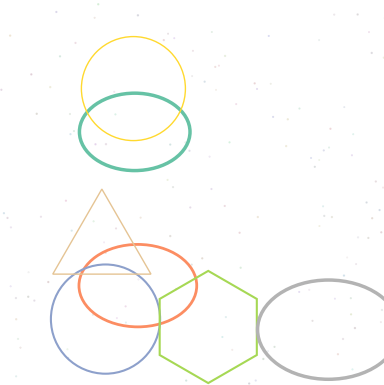[{"shape": "oval", "thickness": 2.5, "radius": 0.72, "center": [0.35, 0.657]}, {"shape": "oval", "thickness": 2, "radius": 0.76, "center": [0.358, 0.258]}, {"shape": "circle", "thickness": 1.5, "radius": 0.71, "center": [0.274, 0.171]}, {"shape": "hexagon", "thickness": 1.5, "radius": 0.73, "center": [0.541, 0.151]}, {"shape": "circle", "thickness": 1, "radius": 0.68, "center": [0.346, 0.77]}, {"shape": "triangle", "thickness": 1, "radius": 0.74, "center": [0.265, 0.362]}, {"shape": "oval", "thickness": 2.5, "radius": 0.92, "center": [0.853, 0.144]}]